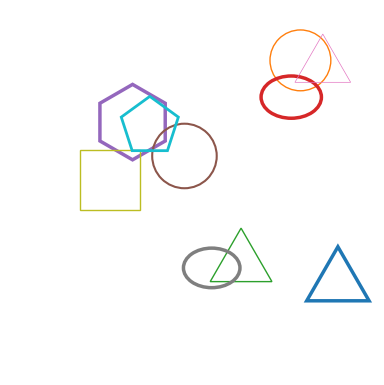[{"shape": "triangle", "thickness": 2.5, "radius": 0.47, "center": [0.878, 0.265]}, {"shape": "circle", "thickness": 1, "radius": 0.39, "center": [0.78, 0.843]}, {"shape": "triangle", "thickness": 1, "radius": 0.46, "center": [0.626, 0.315]}, {"shape": "oval", "thickness": 2.5, "radius": 0.39, "center": [0.756, 0.748]}, {"shape": "hexagon", "thickness": 2.5, "radius": 0.49, "center": [0.344, 0.683]}, {"shape": "circle", "thickness": 1.5, "radius": 0.42, "center": [0.479, 0.595]}, {"shape": "triangle", "thickness": 0.5, "radius": 0.42, "center": [0.838, 0.828]}, {"shape": "oval", "thickness": 2.5, "radius": 0.37, "center": [0.55, 0.304]}, {"shape": "square", "thickness": 1, "radius": 0.39, "center": [0.287, 0.533]}, {"shape": "pentagon", "thickness": 2, "radius": 0.39, "center": [0.389, 0.672]}]